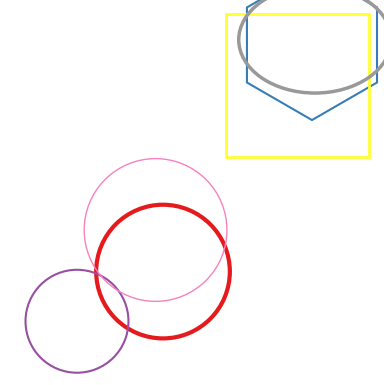[{"shape": "circle", "thickness": 3, "radius": 0.87, "center": [0.423, 0.295]}, {"shape": "hexagon", "thickness": 1.5, "radius": 0.98, "center": [0.81, 0.883]}, {"shape": "circle", "thickness": 1.5, "radius": 0.67, "center": [0.2, 0.166]}, {"shape": "square", "thickness": 2, "radius": 0.93, "center": [0.773, 0.778]}, {"shape": "circle", "thickness": 1, "radius": 0.93, "center": [0.404, 0.403]}, {"shape": "oval", "thickness": 2.5, "radius": 0.99, "center": [0.818, 0.897]}]